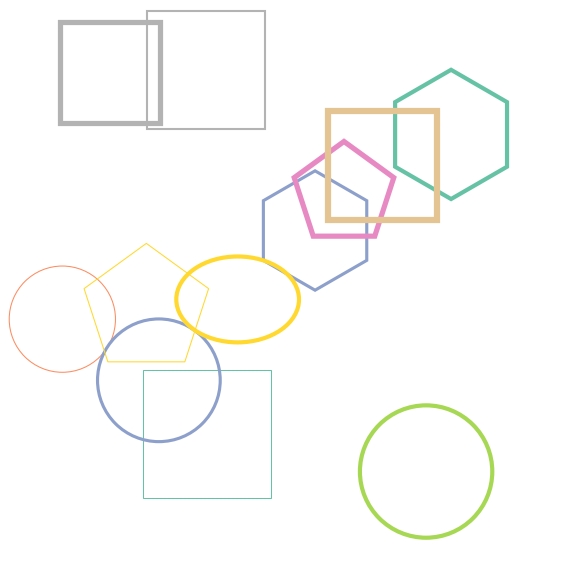[{"shape": "hexagon", "thickness": 2, "radius": 0.56, "center": [0.781, 0.766]}, {"shape": "square", "thickness": 0.5, "radius": 0.55, "center": [0.358, 0.247]}, {"shape": "circle", "thickness": 0.5, "radius": 0.46, "center": [0.108, 0.446]}, {"shape": "hexagon", "thickness": 1.5, "radius": 0.52, "center": [0.546, 0.6]}, {"shape": "circle", "thickness": 1.5, "radius": 0.53, "center": [0.275, 0.341]}, {"shape": "pentagon", "thickness": 2.5, "radius": 0.45, "center": [0.596, 0.664]}, {"shape": "circle", "thickness": 2, "radius": 0.57, "center": [0.738, 0.183]}, {"shape": "pentagon", "thickness": 0.5, "radius": 0.57, "center": [0.253, 0.464]}, {"shape": "oval", "thickness": 2, "radius": 0.53, "center": [0.412, 0.481]}, {"shape": "square", "thickness": 3, "radius": 0.47, "center": [0.662, 0.713]}, {"shape": "square", "thickness": 1, "radius": 0.51, "center": [0.357, 0.878]}, {"shape": "square", "thickness": 2.5, "radius": 0.43, "center": [0.19, 0.874]}]